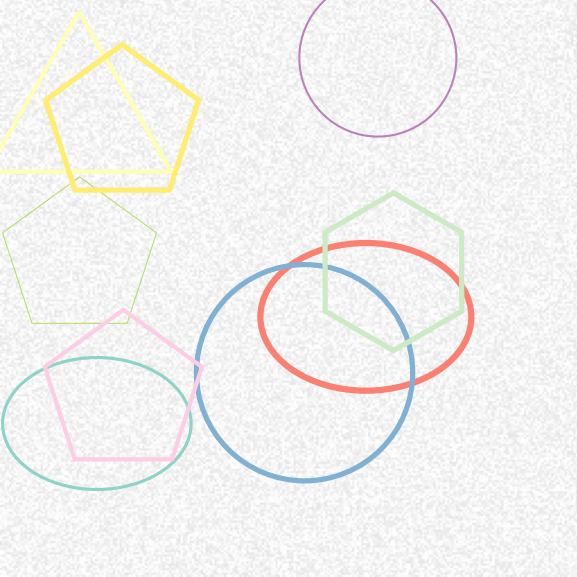[{"shape": "oval", "thickness": 1.5, "radius": 0.82, "center": [0.168, 0.266]}, {"shape": "triangle", "thickness": 2, "radius": 0.92, "center": [0.137, 0.794]}, {"shape": "oval", "thickness": 3, "radius": 0.91, "center": [0.634, 0.45]}, {"shape": "circle", "thickness": 2.5, "radius": 0.94, "center": [0.527, 0.354]}, {"shape": "pentagon", "thickness": 0.5, "radius": 0.7, "center": [0.138, 0.553]}, {"shape": "pentagon", "thickness": 2, "radius": 0.72, "center": [0.214, 0.32]}, {"shape": "circle", "thickness": 1, "radius": 0.68, "center": [0.654, 0.899]}, {"shape": "hexagon", "thickness": 2.5, "radius": 0.68, "center": [0.681, 0.529]}, {"shape": "pentagon", "thickness": 2.5, "radius": 0.7, "center": [0.211, 0.783]}]